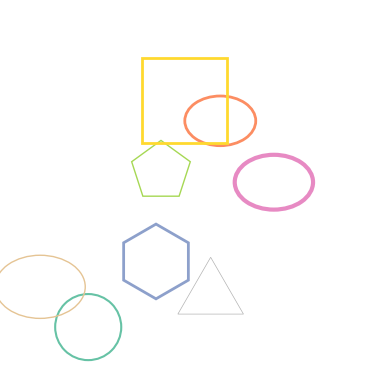[{"shape": "circle", "thickness": 1.5, "radius": 0.43, "center": [0.229, 0.15]}, {"shape": "oval", "thickness": 2, "radius": 0.46, "center": [0.572, 0.686]}, {"shape": "hexagon", "thickness": 2, "radius": 0.49, "center": [0.405, 0.321]}, {"shape": "oval", "thickness": 3, "radius": 0.51, "center": [0.711, 0.527]}, {"shape": "pentagon", "thickness": 1, "radius": 0.4, "center": [0.418, 0.555]}, {"shape": "square", "thickness": 2, "radius": 0.55, "center": [0.479, 0.739]}, {"shape": "oval", "thickness": 1, "radius": 0.59, "center": [0.104, 0.255]}, {"shape": "triangle", "thickness": 0.5, "radius": 0.49, "center": [0.547, 0.233]}]